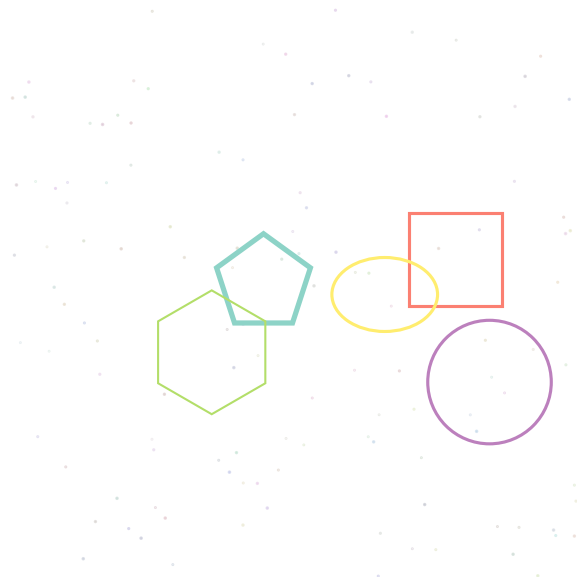[{"shape": "pentagon", "thickness": 2.5, "radius": 0.43, "center": [0.456, 0.509]}, {"shape": "square", "thickness": 1.5, "radius": 0.4, "center": [0.789, 0.55]}, {"shape": "hexagon", "thickness": 1, "radius": 0.54, "center": [0.367, 0.389]}, {"shape": "circle", "thickness": 1.5, "radius": 0.53, "center": [0.848, 0.338]}, {"shape": "oval", "thickness": 1.5, "radius": 0.46, "center": [0.666, 0.489]}]